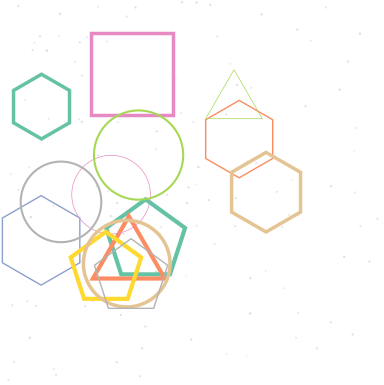[{"shape": "pentagon", "thickness": 3, "radius": 0.54, "center": [0.378, 0.375]}, {"shape": "hexagon", "thickness": 2.5, "radius": 0.42, "center": [0.108, 0.723]}, {"shape": "triangle", "thickness": 3, "radius": 0.54, "center": [0.335, 0.33]}, {"shape": "hexagon", "thickness": 1, "radius": 0.5, "center": [0.621, 0.639]}, {"shape": "hexagon", "thickness": 1, "radius": 0.58, "center": [0.107, 0.376]}, {"shape": "circle", "thickness": 0.5, "radius": 0.51, "center": [0.289, 0.494]}, {"shape": "square", "thickness": 2.5, "radius": 0.53, "center": [0.343, 0.807]}, {"shape": "triangle", "thickness": 0.5, "radius": 0.42, "center": [0.608, 0.734]}, {"shape": "circle", "thickness": 1.5, "radius": 0.58, "center": [0.36, 0.597]}, {"shape": "pentagon", "thickness": 3, "radius": 0.48, "center": [0.275, 0.302]}, {"shape": "hexagon", "thickness": 2.5, "radius": 0.52, "center": [0.691, 0.501]}, {"shape": "circle", "thickness": 2.5, "radius": 0.56, "center": [0.329, 0.315]}, {"shape": "pentagon", "thickness": 1, "radius": 0.5, "center": [0.34, 0.28]}, {"shape": "circle", "thickness": 1.5, "radius": 0.52, "center": [0.158, 0.476]}]